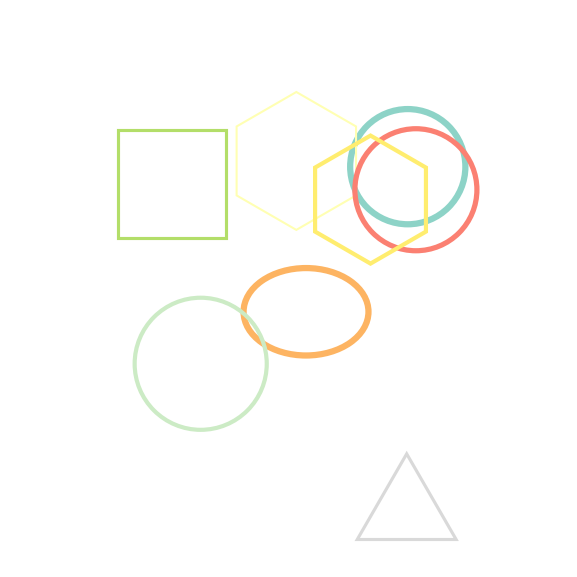[{"shape": "circle", "thickness": 3, "radius": 0.5, "center": [0.706, 0.711]}, {"shape": "hexagon", "thickness": 1, "radius": 0.6, "center": [0.513, 0.72]}, {"shape": "circle", "thickness": 2.5, "radius": 0.53, "center": [0.72, 0.671]}, {"shape": "oval", "thickness": 3, "radius": 0.54, "center": [0.53, 0.459]}, {"shape": "square", "thickness": 1.5, "radius": 0.47, "center": [0.297, 0.68]}, {"shape": "triangle", "thickness": 1.5, "radius": 0.49, "center": [0.704, 0.114]}, {"shape": "circle", "thickness": 2, "radius": 0.57, "center": [0.348, 0.369]}, {"shape": "hexagon", "thickness": 2, "radius": 0.55, "center": [0.642, 0.654]}]